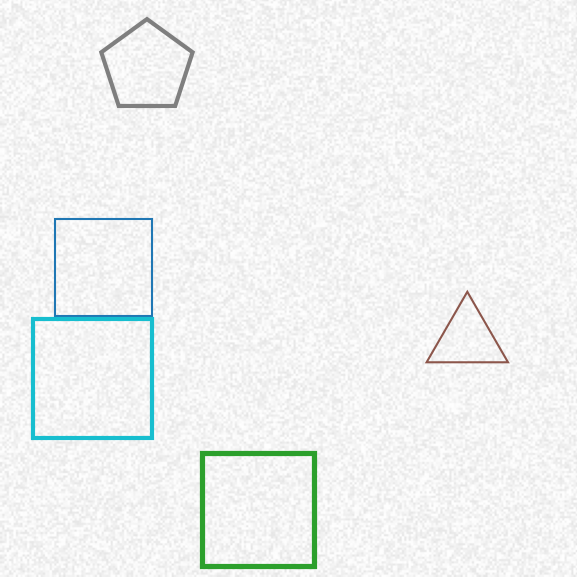[{"shape": "square", "thickness": 1, "radius": 0.42, "center": [0.179, 0.536]}, {"shape": "square", "thickness": 2.5, "radius": 0.49, "center": [0.446, 0.117]}, {"shape": "triangle", "thickness": 1, "radius": 0.41, "center": [0.809, 0.413]}, {"shape": "pentagon", "thickness": 2, "radius": 0.42, "center": [0.254, 0.883]}, {"shape": "square", "thickness": 2, "radius": 0.51, "center": [0.161, 0.343]}]